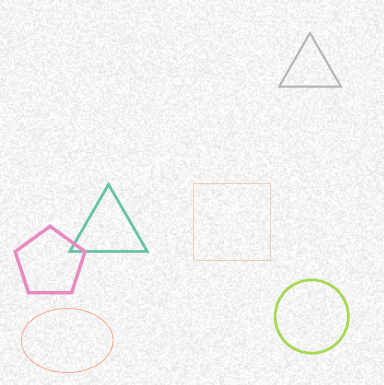[{"shape": "triangle", "thickness": 2, "radius": 0.58, "center": [0.282, 0.405]}, {"shape": "oval", "thickness": 0.5, "radius": 0.6, "center": [0.175, 0.116]}, {"shape": "pentagon", "thickness": 2.5, "radius": 0.48, "center": [0.13, 0.317]}, {"shape": "circle", "thickness": 2, "radius": 0.48, "center": [0.81, 0.178]}, {"shape": "square", "thickness": 0.5, "radius": 0.5, "center": [0.602, 0.425]}, {"shape": "triangle", "thickness": 1.5, "radius": 0.46, "center": [0.805, 0.821]}]